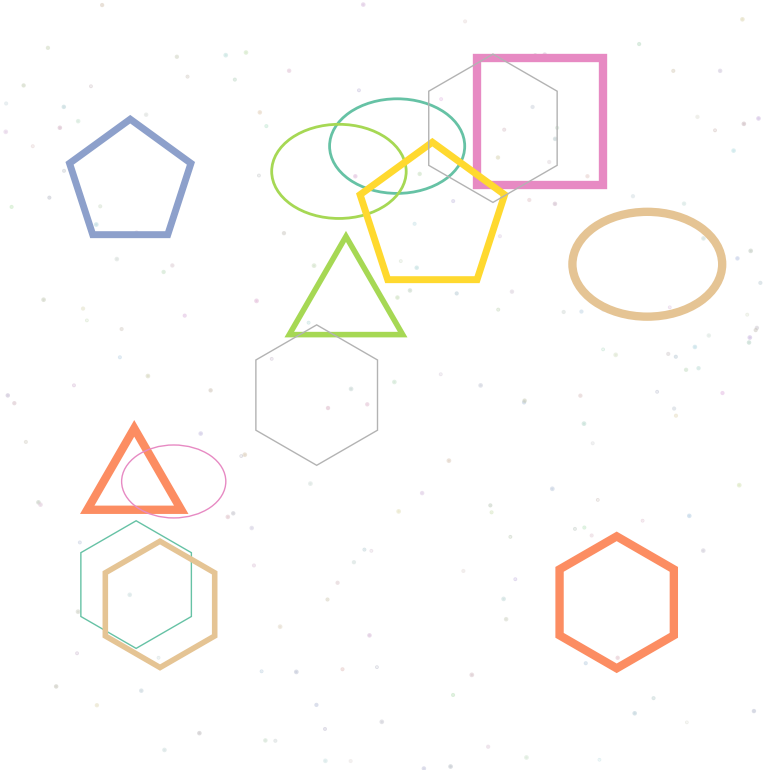[{"shape": "oval", "thickness": 1, "radius": 0.44, "center": [0.516, 0.81]}, {"shape": "hexagon", "thickness": 0.5, "radius": 0.41, "center": [0.177, 0.241]}, {"shape": "hexagon", "thickness": 3, "radius": 0.43, "center": [0.801, 0.218]}, {"shape": "triangle", "thickness": 3, "radius": 0.35, "center": [0.174, 0.373]}, {"shape": "pentagon", "thickness": 2.5, "radius": 0.41, "center": [0.169, 0.762]}, {"shape": "square", "thickness": 3, "radius": 0.41, "center": [0.701, 0.842]}, {"shape": "oval", "thickness": 0.5, "radius": 0.34, "center": [0.226, 0.375]}, {"shape": "oval", "thickness": 1, "radius": 0.44, "center": [0.44, 0.777]}, {"shape": "triangle", "thickness": 2, "radius": 0.43, "center": [0.449, 0.608]}, {"shape": "pentagon", "thickness": 2.5, "radius": 0.49, "center": [0.562, 0.717]}, {"shape": "hexagon", "thickness": 2, "radius": 0.41, "center": [0.208, 0.215]}, {"shape": "oval", "thickness": 3, "radius": 0.49, "center": [0.841, 0.657]}, {"shape": "hexagon", "thickness": 0.5, "radius": 0.46, "center": [0.411, 0.487]}, {"shape": "hexagon", "thickness": 0.5, "radius": 0.48, "center": [0.64, 0.833]}]